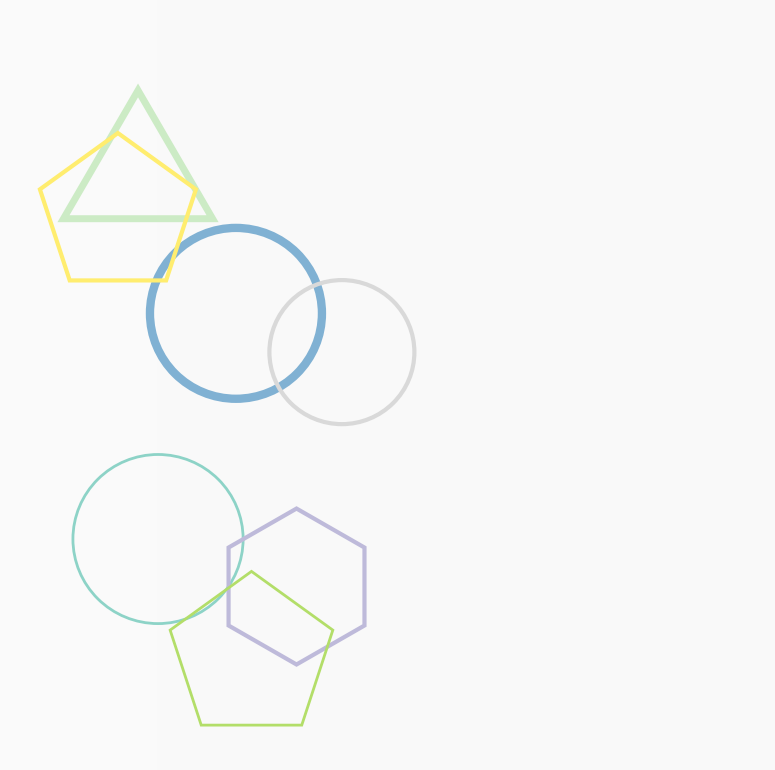[{"shape": "circle", "thickness": 1, "radius": 0.55, "center": [0.204, 0.3]}, {"shape": "hexagon", "thickness": 1.5, "radius": 0.51, "center": [0.383, 0.238]}, {"shape": "circle", "thickness": 3, "radius": 0.55, "center": [0.304, 0.593]}, {"shape": "pentagon", "thickness": 1, "radius": 0.55, "center": [0.324, 0.148]}, {"shape": "circle", "thickness": 1.5, "radius": 0.47, "center": [0.441, 0.543]}, {"shape": "triangle", "thickness": 2.5, "radius": 0.56, "center": [0.178, 0.772]}, {"shape": "pentagon", "thickness": 1.5, "radius": 0.53, "center": [0.152, 0.721]}]